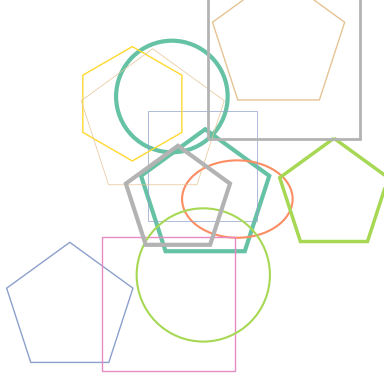[{"shape": "circle", "thickness": 3, "radius": 0.72, "center": [0.446, 0.749]}, {"shape": "pentagon", "thickness": 3, "radius": 0.88, "center": [0.533, 0.489]}, {"shape": "oval", "thickness": 1.5, "radius": 0.72, "center": [0.616, 0.483]}, {"shape": "square", "thickness": 0.5, "radius": 0.71, "center": [0.526, 0.568]}, {"shape": "pentagon", "thickness": 1, "radius": 0.86, "center": [0.181, 0.198]}, {"shape": "square", "thickness": 1, "radius": 0.87, "center": [0.437, 0.21]}, {"shape": "circle", "thickness": 1.5, "radius": 0.87, "center": [0.528, 0.286]}, {"shape": "pentagon", "thickness": 2.5, "radius": 0.74, "center": [0.867, 0.493]}, {"shape": "hexagon", "thickness": 1, "radius": 0.74, "center": [0.344, 0.73]}, {"shape": "pentagon", "thickness": 0.5, "radius": 0.98, "center": [0.397, 0.678]}, {"shape": "pentagon", "thickness": 1, "radius": 0.9, "center": [0.724, 0.886]}, {"shape": "pentagon", "thickness": 3, "radius": 0.71, "center": [0.462, 0.479]}, {"shape": "square", "thickness": 2, "radius": 0.99, "center": [0.738, 0.836]}]